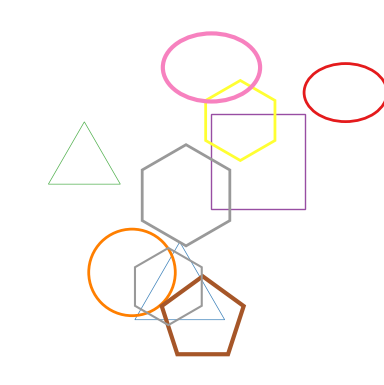[{"shape": "oval", "thickness": 2, "radius": 0.54, "center": [0.898, 0.76]}, {"shape": "triangle", "thickness": 0.5, "radius": 0.67, "center": [0.467, 0.237]}, {"shape": "triangle", "thickness": 0.5, "radius": 0.54, "center": [0.219, 0.576]}, {"shape": "square", "thickness": 1, "radius": 0.61, "center": [0.671, 0.581]}, {"shape": "circle", "thickness": 2, "radius": 0.56, "center": [0.343, 0.292]}, {"shape": "hexagon", "thickness": 2, "radius": 0.52, "center": [0.624, 0.687]}, {"shape": "pentagon", "thickness": 3, "radius": 0.56, "center": [0.527, 0.17]}, {"shape": "oval", "thickness": 3, "radius": 0.63, "center": [0.549, 0.825]}, {"shape": "hexagon", "thickness": 2, "radius": 0.66, "center": [0.483, 0.493]}, {"shape": "hexagon", "thickness": 1.5, "radius": 0.5, "center": [0.437, 0.256]}]